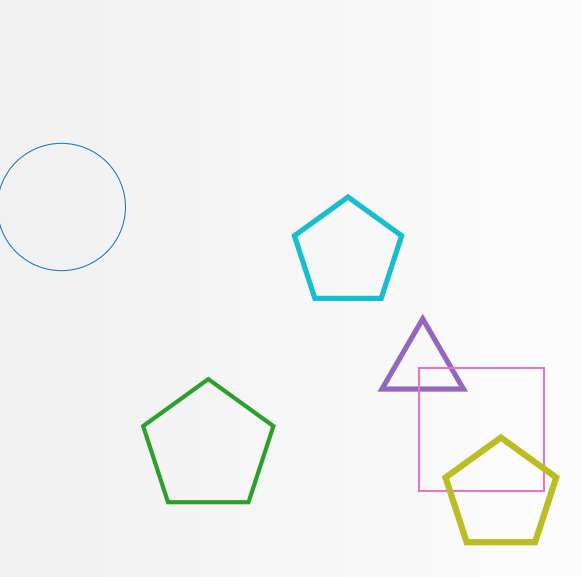[{"shape": "circle", "thickness": 0.5, "radius": 0.55, "center": [0.106, 0.641]}, {"shape": "pentagon", "thickness": 2, "radius": 0.59, "center": [0.358, 0.225]}, {"shape": "triangle", "thickness": 2.5, "radius": 0.4, "center": [0.727, 0.366]}, {"shape": "square", "thickness": 1, "radius": 0.53, "center": [0.829, 0.256]}, {"shape": "pentagon", "thickness": 3, "radius": 0.5, "center": [0.862, 0.141]}, {"shape": "pentagon", "thickness": 2.5, "radius": 0.49, "center": [0.599, 0.561]}]